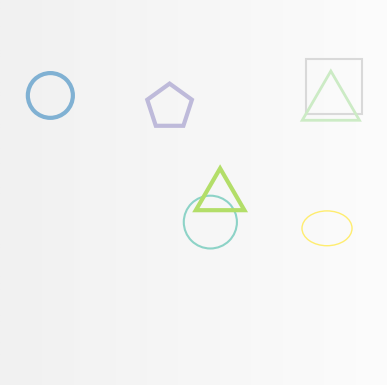[{"shape": "circle", "thickness": 1.5, "radius": 0.34, "center": [0.543, 0.423]}, {"shape": "pentagon", "thickness": 3, "radius": 0.3, "center": [0.438, 0.722]}, {"shape": "circle", "thickness": 3, "radius": 0.29, "center": [0.13, 0.752]}, {"shape": "triangle", "thickness": 3, "radius": 0.36, "center": [0.568, 0.49]}, {"shape": "square", "thickness": 1.5, "radius": 0.36, "center": [0.862, 0.775]}, {"shape": "triangle", "thickness": 2, "radius": 0.43, "center": [0.854, 0.73]}, {"shape": "oval", "thickness": 1, "radius": 0.32, "center": [0.844, 0.407]}]